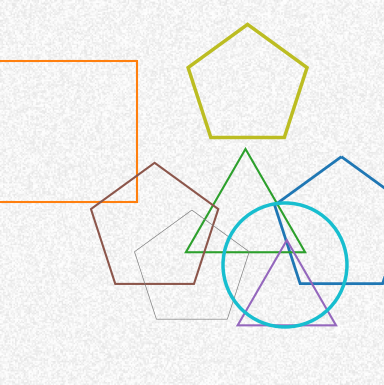[{"shape": "pentagon", "thickness": 2, "radius": 0.91, "center": [0.887, 0.411]}, {"shape": "square", "thickness": 1.5, "radius": 0.91, "center": [0.174, 0.659]}, {"shape": "triangle", "thickness": 1.5, "radius": 0.89, "center": [0.638, 0.434]}, {"shape": "triangle", "thickness": 1.5, "radius": 0.74, "center": [0.745, 0.229]}, {"shape": "pentagon", "thickness": 1.5, "radius": 0.87, "center": [0.402, 0.403]}, {"shape": "pentagon", "thickness": 0.5, "radius": 0.78, "center": [0.498, 0.298]}, {"shape": "pentagon", "thickness": 2.5, "radius": 0.81, "center": [0.643, 0.774]}, {"shape": "circle", "thickness": 2.5, "radius": 0.8, "center": [0.74, 0.312]}]